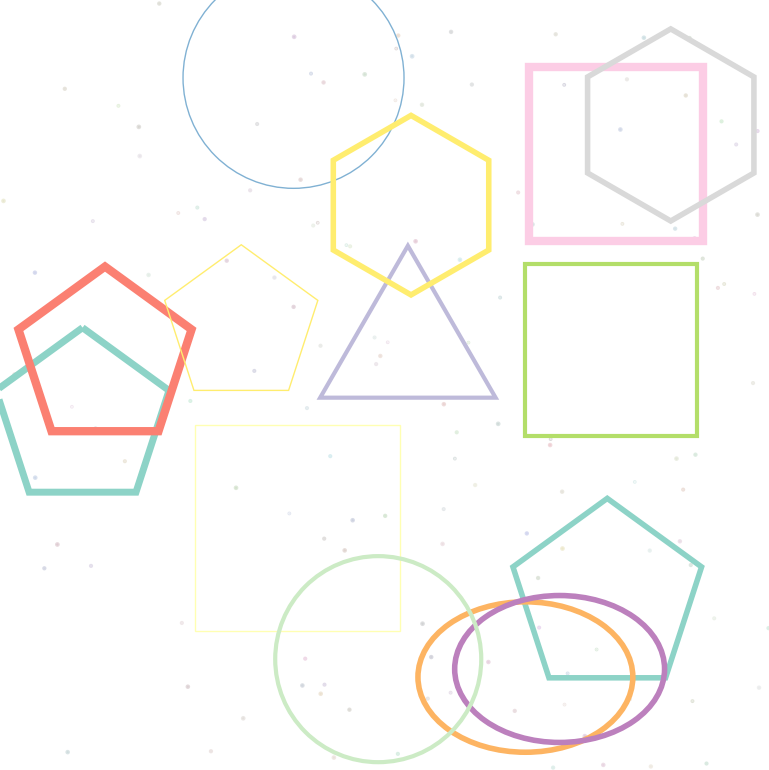[{"shape": "pentagon", "thickness": 2.5, "radius": 0.59, "center": [0.107, 0.456]}, {"shape": "pentagon", "thickness": 2, "radius": 0.64, "center": [0.789, 0.224]}, {"shape": "square", "thickness": 0.5, "radius": 0.67, "center": [0.386, 0.314]}, {"shape": "triangle", "thickness": 1.5, "radius": 0.66, "center": [0.53, 0.549]}, {"shape": "pentagon", "thickness": 3, "radius": 0.59, "center": [0.136, 0.536]}, {"shape": "circle", "thickness": 0.5, "radius": 0.72, "center": [0.381, 0.899]}, {"shape": "oval", "thickness": 2, "radius": 0.7, "center": [0.682, 0.121]}, {"shape": "square", "thickness": 1.5, "radius": 0.56, "center": [0.794, 0.546]}, {"shape": "square", "thickness": 3, "radius": 0.57, "center": [0.8, 0.8]}, {"shape": "hexagon", "thickness": 2, "radius": 0.62, "center": [0.871, 0.838]}, {"shape": "oval", "thickness": 2, "radius": 0.68, "center": [0.727, 0.131]}, {"shape": "circle", "thickness": 1.5, "radius": 0.67, "center": [0.491, 0.144]}, {"shape": "hexagon", "thickness": 2, "radius": 0.58, "center": [0.534, 0.734]}, {"shape": "pentagon", "thickness": 0.5, "radius": 0.52, "center": [0.313, 0.578]}]